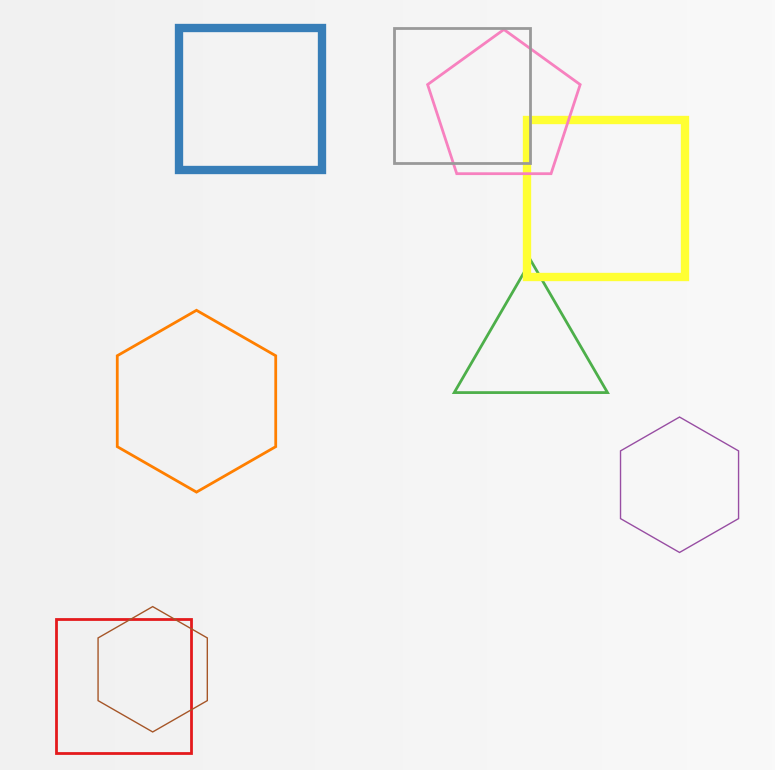[{"shape": "square", "thickness": 1, "radius": 0.43, "center": [0.16, 0.109]}, {"shape": "square", "thickness": 3, "radius": 0.46, "center": [0.324, 0.872]}, {"shape": "triangle", "thickness": 1, "radius": 0.57, "center": [0.685, 0.547]}, {"shape": "hexagon", "thickness": 0.5, "radius": 0.44, "center": [0.877, 0.37]}, {"shape": "hexagon", "thickness": 1, "radius": 0.59, "center": [0.254, 0.479]}, {"shape": "square", "thickness": 3, "radius": 0.51, "center": [0.782, 0.742]}, {"shape": "hexagon", "thickness": 0.5, "radius": 0.41, "center": [0.197, 0.131]}, {"shape": "pentagon", "thickness": 1, "radius": 0.52, "center": [0.65, 0.858]}, {"shape": "square", "thickness": 1, "radius": 0.44, "center": [0.596, 0.876]}]